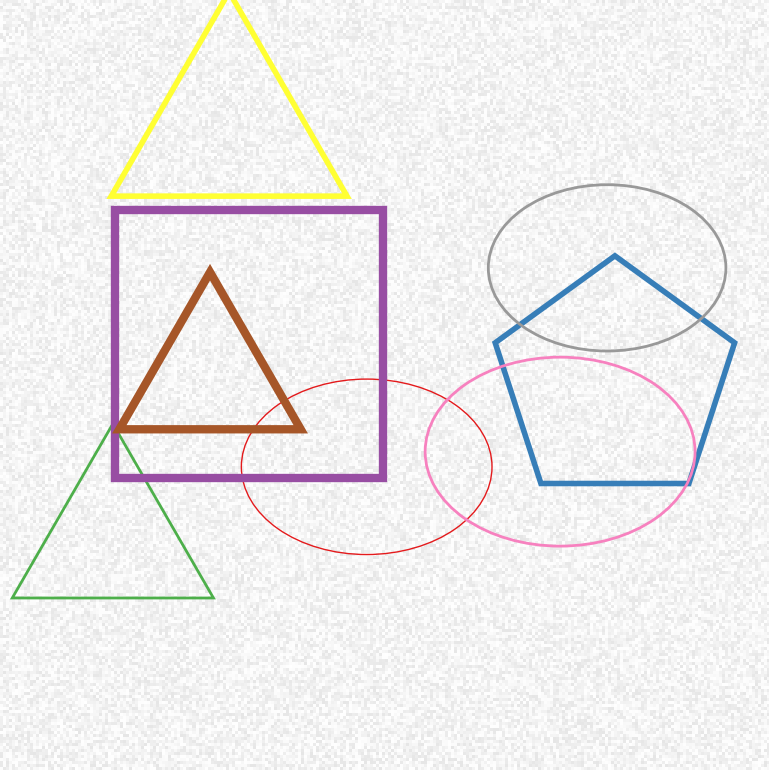[{"shape": "oval", "thickness": 0.5, "radius": 0.81, "center": [0.476, 0.394]}, {"shape": "pentagon", "thickness": 2, "radius": 0.82, "center": [0.799, 0.504]}, {"shape": "triangle", "thickness": 1, "radius": 0.75, "center": [0.147, 0.299]}, {"shape": "square", "thickness": 3, "radius": 0.87, "center": [0.324, 0.554]}, {"shape": "triangle", "thickness": 2, "radius": 0.88, "center": [0.298, 0.834]}, {"shape": "triangle", "thickness": 3, "radius": 0.68, "center": [0.273, 0.51]}, {"shape": "oval", "thickness": 1, "radius": 0.88, "center": [0.727, 0.413]}, {"shape": "oval", "thickness": 1, "radius": 0.77, "center": [0.788, 0.652]}]